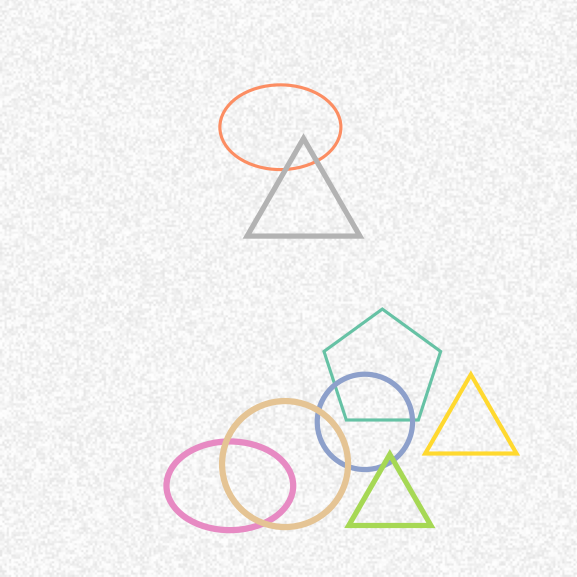[{"shape": "pentagon", "thickness": 1.5, "radius": 0.53, "center": [0.662, 0.358]}, {"shape": "oval", "thickness": 1.5, "radius": 0.52, "center": [0.486, 0.779]}, {"shape": "circle", "thickness": 2.5, "radius": 0.41, "center": [0.632, 0.269]}, {"shape": "oval", "thickness": 3, "radius": 0.55, "center": [0.398, 0.158]}, {"shape": "triangle", "thickness": 2.5, "radius": 0.41, "center": [0.675, 0.13]}, {"shape": "triangle", "thickness": 2, "radius": 0.46, "center": [0.815, 0.259]}, {"shape": "circle", "thickness": 3, "radius": 0.55, "center": [0.494, 0.196]}, {"shape": "triangle", "thickness": 2.5, "radius": 0.56, "center": [0.526, 0.647]}]